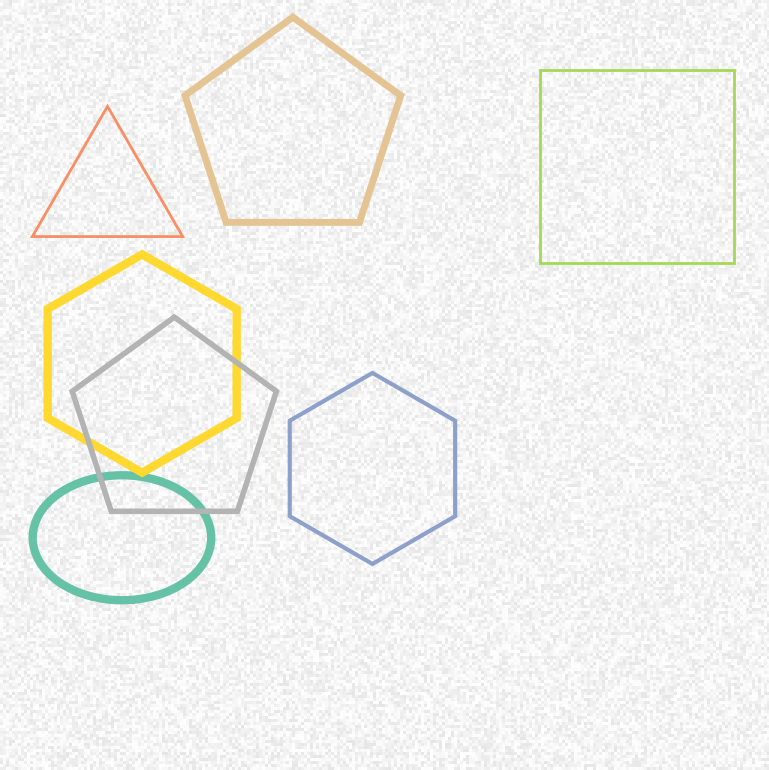[{"shape": "oval", "thickness": 3, "radius": 0.58, "center": [0.158, 0.302]}, {"shape": "triangle", "thickness": 1, "radius": 0.56, "center": [0.14, 0.749]}, {"shape": "hexagon", "thickness": 1.5, "radius": 0.62, "center": [0.484, 0.392]}, {"shape": "square", "thickness": 1, "radius": 0.63, "center": [0.827, 0.784]}, {"shape": "hexagon", "thickness": 3, "radius": 0.71, "center": [0.185, 0.528]}, {"shape": "pentagon", "thickness": 2.5, "radius": 0.74, "center": [0.38, 0.83]}, {"shape": "pentagon", "thickness": 2, "radius": 0.7, "center": [0.226, 0.449]}]